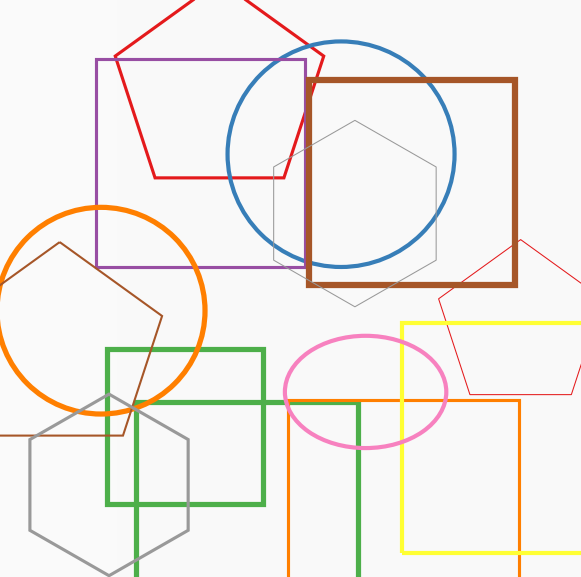[{"shape": "pentagon", "thickness": 1.5, "radius": 0.94, "center": [0.378, 0.844]}, {"shape": "pentagon", "thickness": 0.5, "radius": 0.74, "center": [0.896, 0.436]}, {"shape": "circle", "thickness": 2, "radius": 0.98, "center": [0.587, 0.732]}, {"shape": "square", "thickness": 2.5, "radius": 0.96, "center": [0.425, 0.112]}, {"shape": "square", "thickness": 2.5, "radius": 0.67, "center": [0.319, 0.261]}, {"shape": "square", "thickness": 1.5, "radius": 0.9, "center": [0.344, 0.716]}, {"shape": "circle", "thickness": 2.5, "radius": 0.89, "center": [0.174, 0.461]}, {"shape": "square", "thickness": 1.5, "radius": 0.99, "center": [0.695, 0.108]}, {"shape": "square", "thickness": 2, "radius": 1.0, "center": [0.891, 0.24]}, {"shape": "pentagon", "thickness": 1, "radius": 0.93, "center": [0.103, 0.395]}, {"shape": "square", "thickness": 3, "radius": 0.89, "center": [0.709, 0.683]}, {"shape": "oval", "thickness": 2, "radius": 0.69, "center": [0.629, 0.32]}, {"shape": "hexagon", "thickness": 1.5, "radius": 0.79, "center": [0.188, 0.159]}, {"shape": "hexagon", "thickness": 0.5, "radius": 0.81, "center": [0.611, 0.629]}]